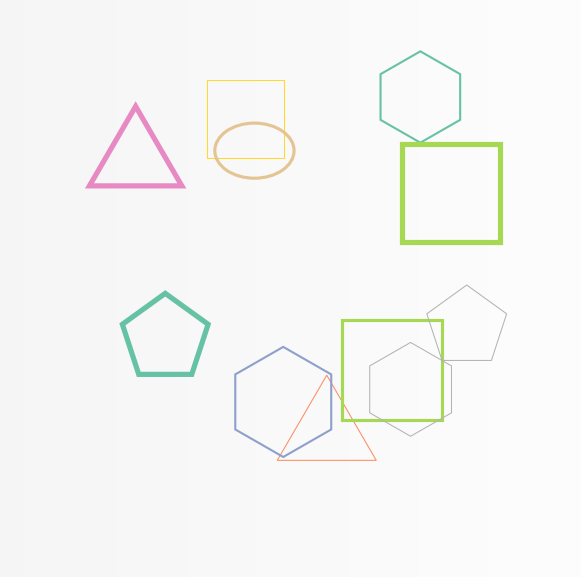[{"shape": "pentagon", "thickness": 2.5, "radius": 0.39, "center": [0.284, 0.414]}, {"shape": "hexagon", "thickness": 1, "radius": 0.4, "center": [0.723, 0.831]}, {"shape": "triangle", "thickness": 0.5, "radius": 0.49, "center": [0.562, 0.251]}, {"shape": "hexagon", "thickness": 1, "radius": 0.48, "center": [0.487, 0.303]}, {"shape": "triangle", "thickness": 2.5, "radius": 0.46, "center": [0.233, 0.723]}, {"shape": "square", "thickness": 1.5, "radius": 0.43, "center": [0.674, 0.358]}, {"shape": "square", "thickness": 2.5, "radius": 0.42, "center": [0.777, 0.665]}, {"shape": "square", "thickness": 0.5, "radius": 0.33, "center": [0.422, 0.793]}, {"shape": "oval", "thickness": 1.5, "radius": 0.34, "center": [0.438, 0.738]}, {"shape": "pentagon", "thickness": 0.5, "radius": 0.36, "center": [0.803, 0.433]}, {"shape": "hexagon", "thickness": 0.5, "radius": 0.41, "center": [0.706, 0.325]}]